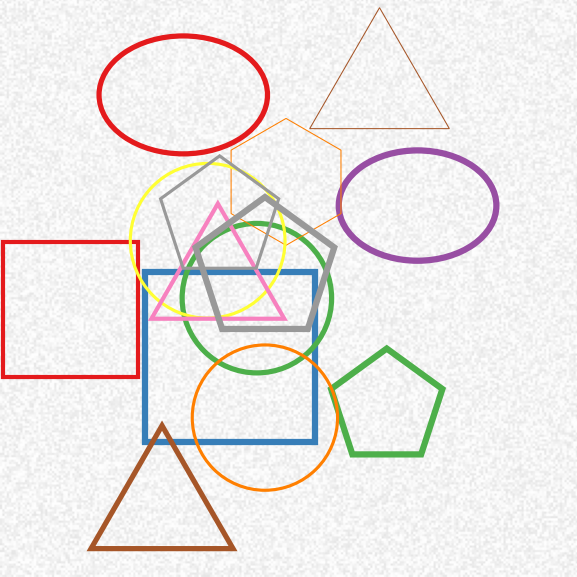[{"shape": "square", "thickness": 2, "radius": 0.58, "center": [0.122, 0.463]}, {"shape": "oval", "thickness": 2.5, "radius": 0.73, "center": [0.317, 0.835]}, {"shape": "square", "thickness": 3, "radius": 0.74, "center": [0.398, 0.381]}, {"shape": "circle", "thickness": 2.5, "radius": 0.65, "center": [0.445, 0.483]}, {"shape": "pentagon", "thickness": 3, "radius": 0.51, "center": [0.67, 0.294]}, {"shape": "oval", "thickness": 3, "radius": 0.68, "center": [0.723, 0.643]}, {"shape": "hexagon", "thickness": 0.5, "radius": 0.55, "center": [0.495, 0.684]}, {"shape": "circle", "thickness": 1.5, "radius": 0.63, "center": [0.459, 0.276]}, {"shape": "circle", "thickness": 1.5, "radius": 0.67, "center": [0.36, 0.582]}, {"shape": "triangle", "thickness": 2.5, "radius": 0.71, "center": [0.281, 0.12]}, {"shape": "triangle", "thickness": 0.5, "radius": 0.7, "center": [0.657, 0.846]}, {"shape": "triangle", "thickness": 2, "radius": 0.66, "center": [0.377, 0.514]}, {"shape": "pentagon", "thickness": 3, "radius": 0.63, "center": [0.459, 0.532]}, {"shape": "pentagon", "thickness": 1.5, "radius": 0.54, "center": [0.38, 0.622]}]